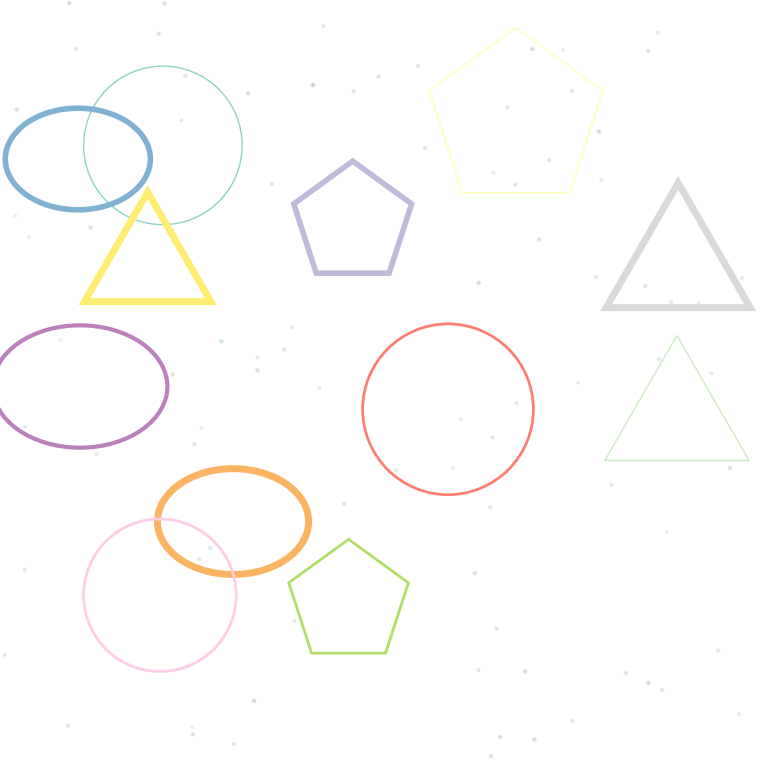[{"shape": "circle", "thickness": 0.5, "radius": 0.51, "center": [0.212, 0.811]}, {"shape": "pentagon", "thickness": 0.5, "radius": 0.59, "center": [0.67, 0.846]}, {"shape": "pentagon", "thickness": 2, "radius": 0.4, "center": [0.458, 0.71]}, {"shape": "circle", "thickness": 1, "radius": 0.55, "center": [0.582, 0.468]}, {"shape": "oval", "thickness": 2, "radius": 0.47, "center": [0.101, 0.793]}, {"shape": "oval", "thickness": 2.5, "radius": 0.49, "center": [0.303, 0.323]}, {"shape": "pentagon", "thickness": 1, "radius": 0.41, "center": [0.453, 0.218]}, {"shape": "circle", "thickness": 1, "radius": 0.5, "center": [0.208, 0.227]}, {"shape": "triangle", "thickness": 2.5, "radius": 0.54, "center": [0.881, 0.654]}, {"shape": "oval", "thickness": 1.5, "radius": 0.57, "center": [0.104, 0.498]}, {"shape": "triangle", "thickness": 0.5, "radius": 0.54, "center": [0.879, 0.456]}, {"shape": "triangle", "thickness": 2.5, "radius": 0.47, "center": [0.192, 0.656]}]